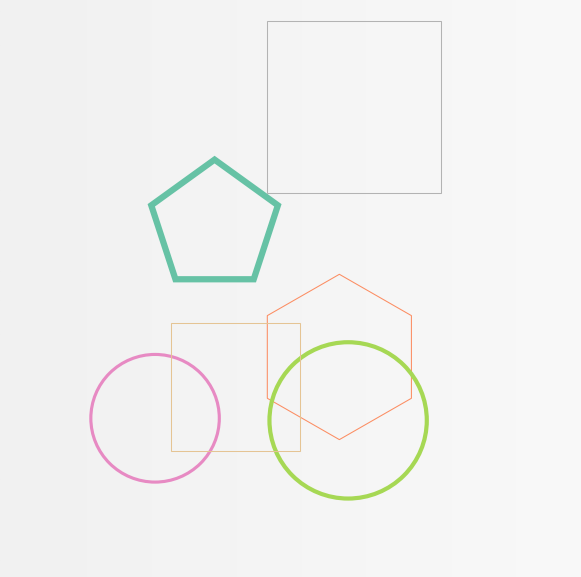[{"shape": "pentagon", "thickness": 3, "radius": 0.57, "center": [0.369, 0.608]}, {"shape": "hexagon", "thickness": 0.5, "radius": 0.72, "center": [0.584, 0.381]}, {"shape": "circle", "thickness": 1.5, "radius": 0.55, "center": [0.267, 0.275]}, {"shape": "circle", "thickness": 2, "radius": 0.68, "center": [0.599, 0.271]}, {"shape": "square", "thickness": 0.5, "radius": 0.56, "center": [0.405, 0.329]}, {"shape": "square", "thickness": 0.5, "radius": 0.75, "center": [0.609, 0.814]}]